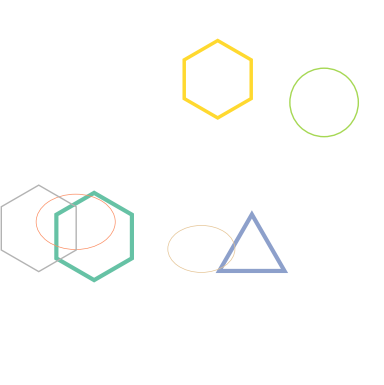[{"shape": "hexagon", "thickness": 3, "radius": 0.57, "center": [0.244, 0.386]}, {"shape": "oval", "thickness": 0.5, "radius": 0.51, "center": [0.197, 0.424]}, {"shape": "triangle", "thickness": 3, "radius": 0.49, "center": [0.654, 0.345]}, {"shape": "circle", "thickness": 1, "radius": 0.44, "center": [0.842, 0.734]}, {"shape": "hexagon", "thickness": 2.5, "radius": 0.5, "center": [0.565, 0.794]}, {"shape": "oval", "thickness": 0.5, "radius": 0.44, "center": [0.523, 0.353]}, {"shape": "hexagon", "thickness": 1, "radius": 0.56, "center": [0.101, 0.407]}]